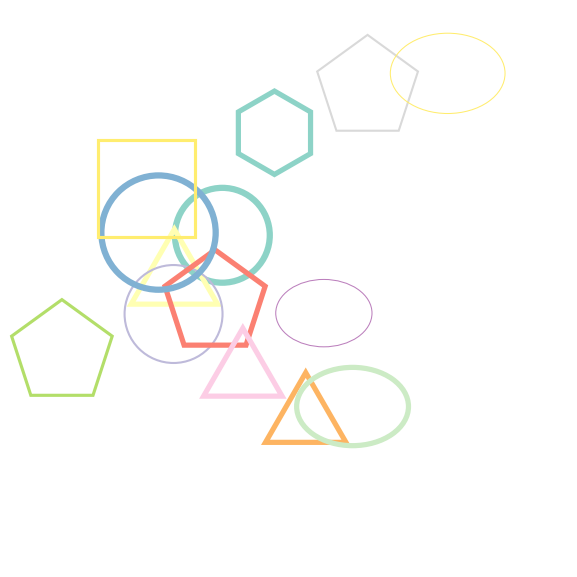[{"shape": "hexagon", "thickness": 2.5, "radius": 0.36, "center": [0.475, 0.769]}, {"shape": "circle", "thickness": 3, "radius": 0.41, "center": [0.385, 0.592]}, {"shape": "triangle", "thickness": 2.5, "radius": 0.43, "center": [0.302, 0.516]}, {"shape": "circle", "thickness": 1, "radius": 0.42, "center": [0.301, 0.455]}, {"shape": "pentagon", "thickness": 2.5, "radius": 0.46, "center": [0.372, 0.475]}, {"shape": "circle", "thickness": 3, "radius": 0.49, "center": [0.275, 0.596]}, {"shape": "triangle", "thickness": 2.5, "radius": 0.4, "center": [0.529, 0.273]}, {"shape": "pentagon", "thickness": 1.5, "radius": 0.46, "center": [0.107, 0.389]}, {"shape": "triangle", "thickness": 2.5, "radius": 0.39, "center": [0.42, 0.352]}, {"shape": "pentagon", "thickness": 1, "radius": 0.46, "center": [0.636, 0.847]}, {"shape": "oval", "thickness": 0.5, "radius": 0.42, "center": [0.561, 0.457]}, {"shape": "oval", "thickness": 2.5, "radius": 0.48, "center": [0.611, 0.295]}, {"shape": "square", "thickness": 1.5, "radius": 0.42, "center": [0.254, 0.672]}, {"shape": "oval", "thickness": 0.5, "radius": 0.5, "center": [0.775, 0.872]}]